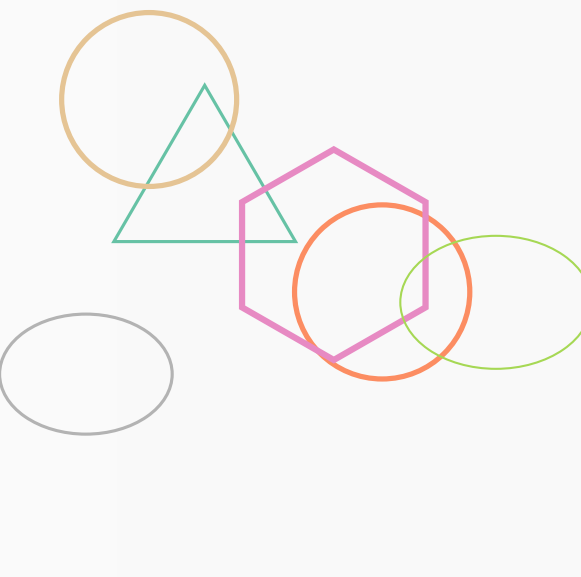[{"shape": "triangle", "thickness": 1.5, "radius": 0.9, "center": [0.352, 0.671]}, {"shape": "circle", "thickness": 2.5, "radius": 0.75, "center": [0.657, 0.494]}, {"shape": "hexagon", "thickness": 3, "radius": 0.91, "center": [0.574, 0.558]}, {"shape": "oval", "thickness": 1, "radius": 0.82, "center": [0.853, 0.476]}, {"shape": "circle", "thickness": 2.5, "radius": 0.75, "center": [0.257, 0.827]}, {"shape": "oval", "thickness": 1.5, "radius": 0.74, "center": [0.148, 0.351]}]